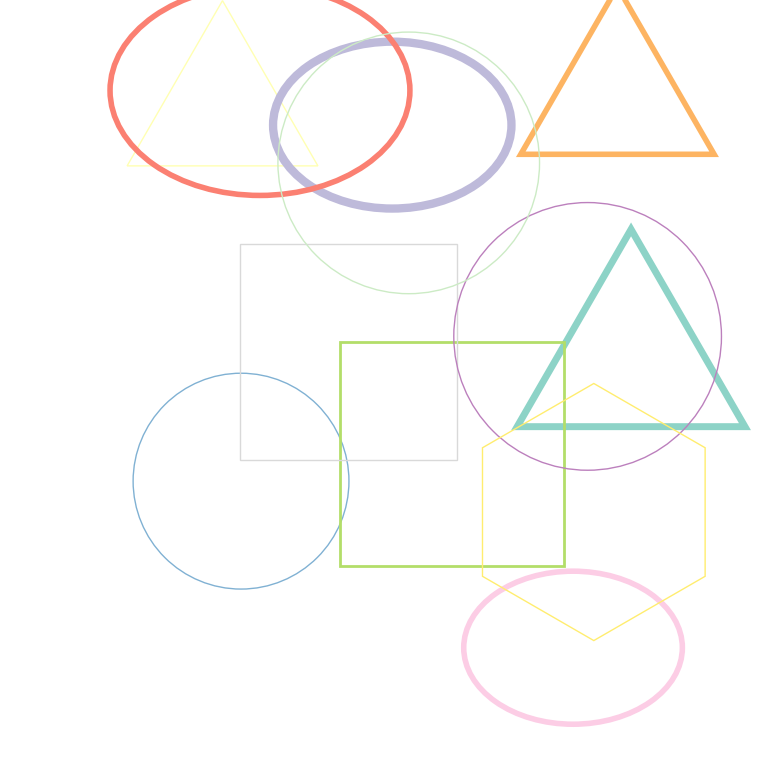[{"shape": "triangle", "thickness": 2.5, "radius": 0.85, "center": [0.82, 0.531]}, {"shape": "triangle", "thickness": 0.5, "radius": 0.72, "center": [0.289, 0.856]}, {"shape": "oval", "thickness": 3, "radius": 0.77, "center": [0.509, 0.838]}, {"shape": "oval", "thickness": 2, "radius": 0.97, "center": [0.338, 0.882]}, {"shape": "circle", "thickness": 0.5, "radius": 0.7, "center": [0.313, 0.375]}, {"shape": "triangle", "thickness": 2, "radius": 0.72, "center": [0.802, 0.872]}, {"shape": "square", "thickness": 1, "radius": 0.73, "center": [0.587, 0.41]}, {"shape": "oval", "thickness": 2, "radius": 0.71, "center": [0.744, 0.159]}, {"shape": "square", "thickness": 0.5, "radius": 0.7, "center": [0.453, 0.543]}, {"shape": "circle", "thickness": 0.5, "radius": 0.87, "center": [0.763, 0.563]}, {"shape": "circle", "thickness": 0.5, "radius": 0.85, "center": [0.531, 0.788]}, {"shape": "hexagon", "thickness": 0.5, "radius": 0.83, "center": [0.771, 0.335]}]